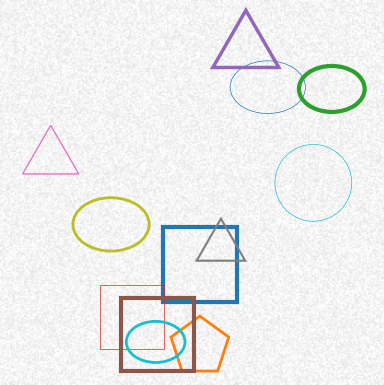[{"shape": "square", "thickness": 3, "radius": 0.48, "center": [0.52, 0.314]}, {"shape": "oval", "thickness": 0.5, "radius": 0.49, "center": [0.696, 0.774]}, {"shape": "pentagon", "thickness": 2, "radius": 0.39, "center": [0.519, 0.1]}, {"shape": "oval", "thickness": 3, "radius": 0.43, "center": [0.862, 0.769]}, {"shape": "square", "thickness": 0.5, "radius": 0.42, "center": [0.343, 0.177]}, {"shape": "triangle", "thickness": 2.5, "radius": 0.49, "center": [0.639, 0.874]}, {"shape": "square", "thickness": 3, "radius": 0.48, "center": [0.408, 0.131]}, {"shape": "triangle", "thickness": 1, "radius": 0.42, "center": [0.132, 0.59]}, {"shape": "triangle", "thickness": 1.5, "radius": 0.36, "center": [0.574, 0.359]}, {"shape": "oval", "thickness": 2, "radius": 0.49, "center": [0.288, 0.417]}, {"shape": "circle", "thickness": 0.5, "radius": 0.5, "center": [0.814, 0.525]}, {"shape": "oval", "thickness": 2, "radius": 0.38, "center": [0.404, 0.112]}]